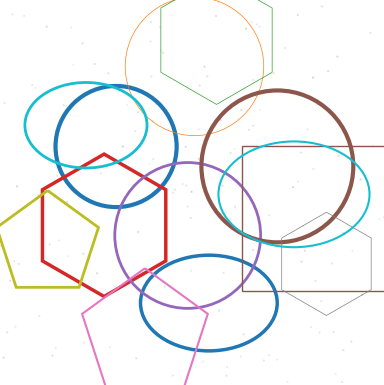[{"shape": "oval", "thickness": 2.5, "radius": 0.89, "center": [0.543, 0.213]}, {"shape": "circle", "thickness": 3, "radius": 0.79, "center": [0.302, 0.619]}, {"shape": "circle", "thickness": 0.5, "radius": 0.9, "center": [0.505, 0.828]}, {"shape": "hexagon", "thickness": 0.5, "radius": 0.83, "center": [0.562, 0.896]}, {"shape": "hexagon", "thickness": 2.5, "radius": 0.92, "center": [0.27, 0.415]}, {"shape": "circle", "thickness": 2, "radius": 0.95, "center": [0.488, 0.388]}, {"shape": "square", "thickness": 1, "radius": 0.94, "center": [0.818, 0.433]}, {"shape": "circle", "thickness": 3, "radius": 0.99, "center": [0.72, 0.568]}, {"shape": "pentagon", "thickness": 1.5, "radius": 0.86, "center": [0.376, 0.132]}, {"shape": "hexagon", "thickness": 0.5, "radius": 0.67, "center": [0.848, 0.315]}, {"shape": "pentagon", "thickness": 2, "radius": 0.69, "center": [0.124, 0.366]}, {"shape": "oval", "thickness": 1.5, "radius": 0.98, "center": [0.764, 0.495]}, {"shape": "oval", "thickness": 2, "radius": 0.79, "center": [0.223, 0.675]}]